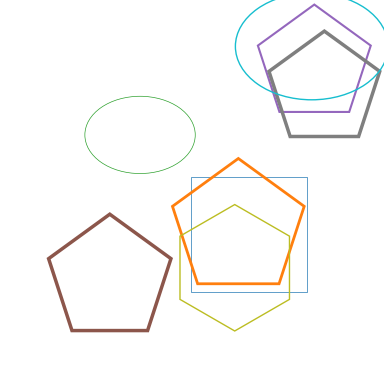[{"shape": "square", "thickness": 0.5, "radius": 0.75, "center": [0.646, 0.391]}, {"shape": "pentagon", "thickness": 2, "radius": 0.9, "center": [0.619, 0.408]}, {"shape": "oval", "thickness": 0.5, "radius": 0.72, "center": [0.364, 0.65]}, {"shape": "pentagon", "thickness": 1.5, "radius": 0.77, "center": [0.816, 0.834]}, {"shape": "pentagon", "thickness": 2.5, "radius": 0.84, "center": [0.285, 0.277]}, {"shape": "pentagon", "thickness": 2.5, "radius": 0.76, "center": [0.843, 0.768]}, {"shape": "hexagon", "thickness": 1, "radius": 0.82, "center": [0.61, 0.304]}, {"shape": "oval", "thickness": 1, "radius": 0.99, "center": [0.81, 0.88]}]